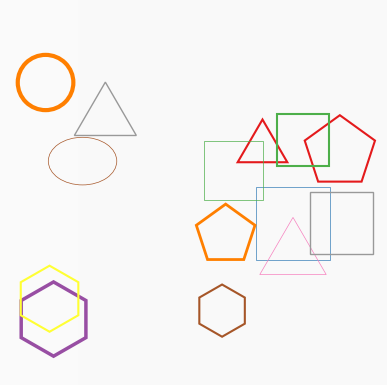[{"shape": "triangle", "thickness": 1.5, "radius": 0.37, "center": [0.677, 0.616]}, {"shape": "pentagon", "thickness": 1.5, "radius": 0.48, "center": [0.877, 0.605]}, {"shape": "square", "thickness": 0.5, "radius": 0.48, "center": [0.755, 0.419]}, {"shape": "square", "thickness": 1.5, "radius": 0.34, "center": [0.783, 0.636]}, {"shape": "square", "thickness": 0.5, "radius": 0.38, "center": [0.603, 0.557]}, {"shape": "hexagon", "thickness": 2.5, "radius": 0.48, "center": [0.138, 0.171]}, {"shape": "pentagon", "thickness": 2, "radius": 0.4, "center": [0.582, 0.39]}, {"shape": "circle", "thickness": 3, "radius": 0.36, "center": [0.118, 0.786]}, {"shape": "hexagon", "thickness": 1.5, "radius": 0.43, "center": [0.128, 0.224]}, {"shape": "hexagon", "thickness": 1.5, "radius": 0.34, "center": [0.573, 0.193]}, {"shape": "oval", "thickness": 0.5, "radius": 0.44, "center": [0.213, 0.582]}, {"shape": "triangle", "thickness": 0.5, "radius": 0.5, "center": [0.756, 0.336]}, {"shape": "square", "thickness": 1, "radius": 0.4, "center": [0.882, 0.421]}, {"shape": "triangle", "thickness": 1, "radius": 0.46, "center": [0.272, 0.694]}]